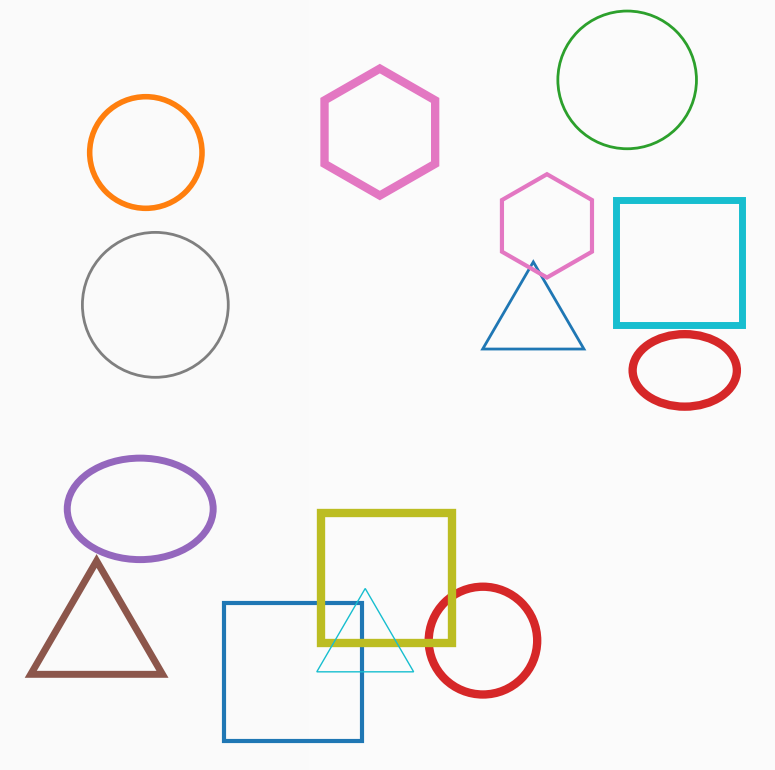[{"shape": "square", "thickness": 1.5, "radius": 0.45, "center": [0.378, 0.127]}, {"shape": "triangle", "thickness": 1, "radius": 0.38, "center": [0.688, 0.584]}, {"shape": "circle", "thickness": 2, "radius": 0.36, "center": [0.188, 0.802]}, {"shape": "circle", "thickness": 1, "radius": 0.45, "center": [0.809, 0.896]}, {"shape": "circle", "thickness": 3, "radius": 0.35, "center": [0.623, 0.168]}, {"shape": "oval", "thickness": 3, "radius": 0.34, "center": [0.884, 0.519]}, {"shape": "oval", "thickness": 2.5, "radius": 0.47, "center": [0.181, 0.339]}, {"shape": "triangle", "thickness": 2.5, "radius": 0.49, "center": [0.125, 0.173]}, {"shape": "hexagon", "thickness": 3, "radius": 0.41, "center": [0.49, 0.828]}, {"shape": "hexagon", "thickness": 1.5, "radius": 0.34, "center": [0.706, 0.707]}, {"shape": "circle", "thickness": 1, "radius": 0.47, "center": [0.2, 0.604]}, {"shape": "square", "thickness": 3, "radius": 0.42, "center": [0.499, 0.25]}, {"shape": "square", "thickness": 2.5, "radius": 0.41, "center": [0.876, 0.659]}, {"shape": "triangle", "thickness": 0.5, "radius": 0.36, "center": [0.471, 0.164]}]